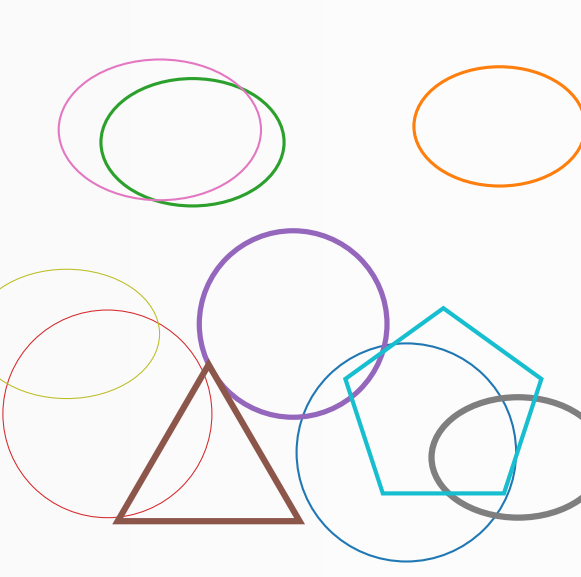[{"shape": "circle", "thickness": 1, "radius": 0.94, "center": [0.699, 0.216]}, {"shape": "oval", "thickness": 1.5, "radius": 0.74, "center": [0.86, 0.78]}, {"shape": "oval", "thickness": 1.5, "radius": 0.79, "center": [0.331, 0.753]}, {"shape": "circle", "thickness": 0.5, "radius": 0.9, "center": [0.185, 0.282]}, {"shape": "circle", "thickness": 2.5, "radius": 0.81, "center": [0.504, 0.438]}, {"shape": "triangle", "thickness": 3, "radius": 0.9, "center": [0.359, 0.187]}, {"shape": "oval", "thickness": 1, "radius": 0.87, "center": [0.275, 0.774]}, {"shape": "oval", "thickness": 3, "radius": 0.74, "center": [0.891, 0.207]}, {"shape": "oval", "thickness": 0.5, "radius": 0.8, "center": [0.115, 0.421]}, {"shape": "pentagon", "thickness": 2, "radius": 0.89, "center": [0.763, 0.288]}]